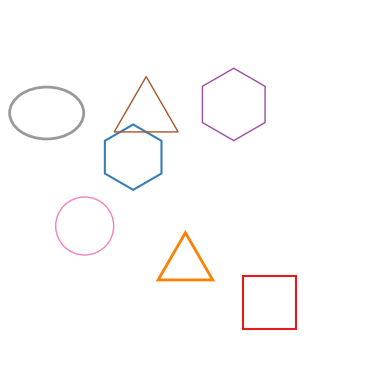[{"shape": "square", "thickness": 1.5, "radius": 0.34, "center": [0.701, 0.215]}, {"shape": "hexagon", "thickness": 1.5, "radius": 0.42, "center": [0.346, 0.592]}, {"shape": "hexagon", "thickness": 1, "radius": 0.47, "center": [0.607, 0.729]}, {"shape": "triangle", "thickness": 2, "radius": 0.41, "center": [0.482, 0.314]}, {"shape": "triangle", "thickness": 1, "radius": 0.48, "center": [0.38, 0.705]}, {"shape": "circle", "thickness": 1, "radius": 0.38, "center": [0.22, 0.413]}, {"shape": "oval", "thickness": 2, "radius": 0.48, "center": [0.121, 0.706]}]